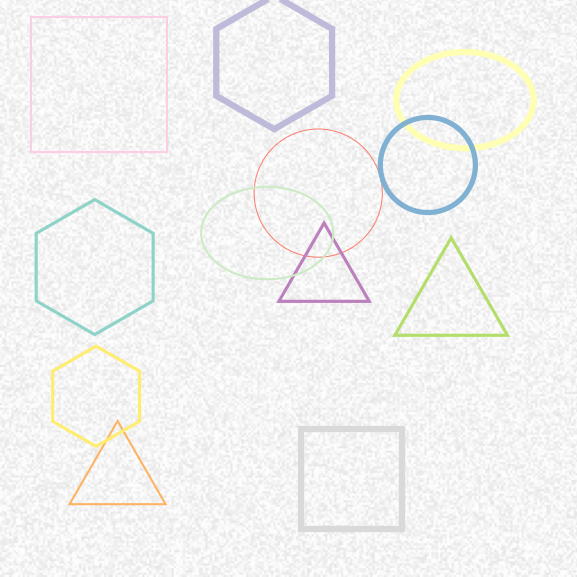[{"shape": "hexagon", "thickness": 1.5, "radius": 0.58, "center": [0.164, 0.537]}, {"shape": "oval", "thickness": 3, "radius": 0.6, "center": [0.805, 0.826]}, {"shape": "hexagon", "thickness": 3, "radius": 0.58, "center": [0.475, 0.891]}, {"shape": "circle", "thickness": 0.5, "radius": 0.55, "center": [0.551, 0.665]}, {"shape": "circle", "thickness": 2.5, "radius": 0.41, "center": [0.741, 0.713]}, {"shape": "triangle", "thickness": 1, "radius": 0.48, "center": [0.204, 0.174]}, {"shape": "triangle", "thickness": 1.5, "radius": 0.56, "center": [0.781, 0.475]}, {"shape": "square", "thickness": 1, "radius": 0.59, "center": [0.171, 0.853]}, {"shape": "square", "thickness": 3, "radius": 0.43, "center": [0.609, 0.169]}, {"shape": "triangle", "thickness": 1.5, "radius": 0.45, "center": [0.561, 0.523]}, {"shape": "oval", "thickness": 1, "radius": 0.57, "center": [0.463, 0.596]}, {"shape": "hexagon", "thickness": 1.5, "radius": 0.43, "center": [0.166, 0.313]}]